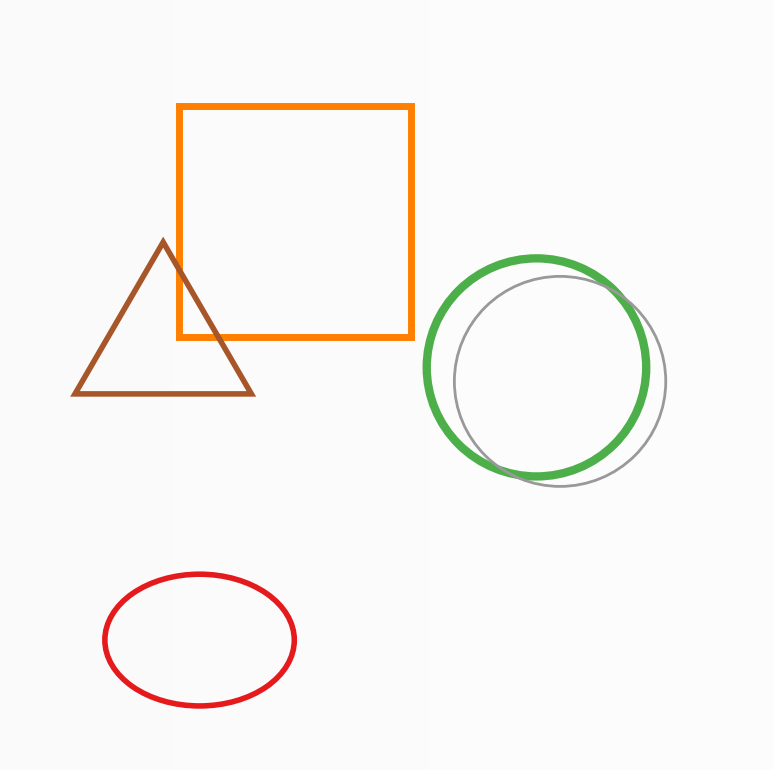[{"shape": "oval", "thickness": 2, "radius": 0.61, "center": [0.258, 0.169]}, {"shape": "circle", "thickness": 3, "radius": 0.71, "center": [0.692, 0.523]}, {"shape": "square", "thickness": 2.5, "radius": 0.75, "center": [0.381, 0.713]}, {"shape": "triangle", "thickness": 2, "radius": 0.66, "center": [0.211, 0.554]}, {"shape": "circle", "thickness": 1, "radius": 0.68, "center": [0.723, 0.505]}]